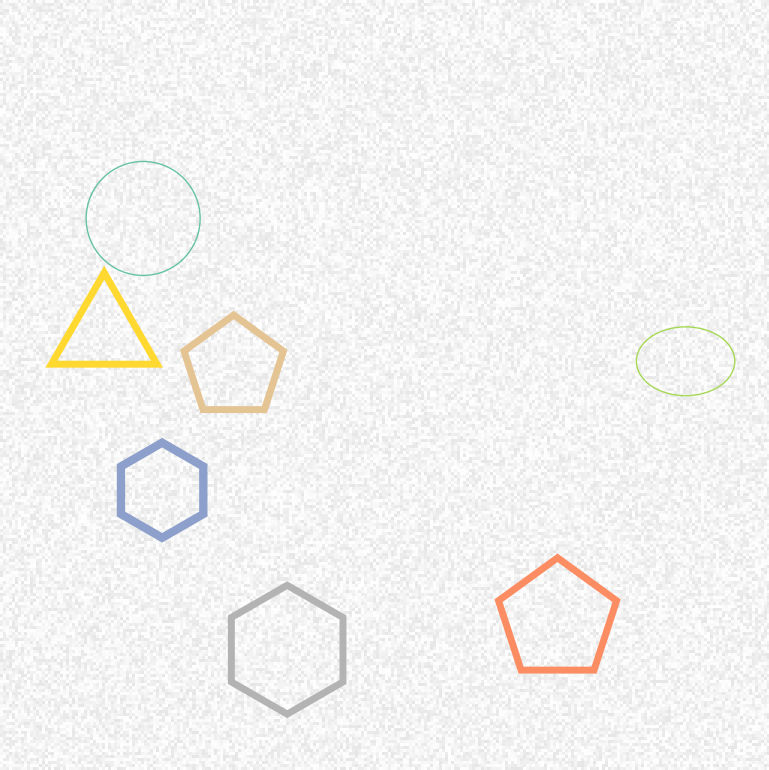[{"shape": "circle", "thickness": 0.5, "radius": 0.37, "center": [0.186, 0.716]}, {"shape": "pentagon", "thickness": 2.5, "radius": 0.4, "center": [0.724, 0.195]}, {"shape": "hexagon", "thickness": 3, "radius": 0.31, "center": [0.211, 0.363]}, {"shape": "oval", "thickness": 0.5, "radius": 0.32, "center": [0.89, 0.531]}, {"shape": "triangle", "thickness": 2.5, "radius": 0.4, "center": [0.135, 0.567]}, {"shape": "pentagon", "thickness": 2.5, "radius": 0.34, "center": [0.304, 0.523]}, {"shape": "hexagon", "thickness": 2.5, "radius": 0.42, "center": [0.373, 0.156]}]